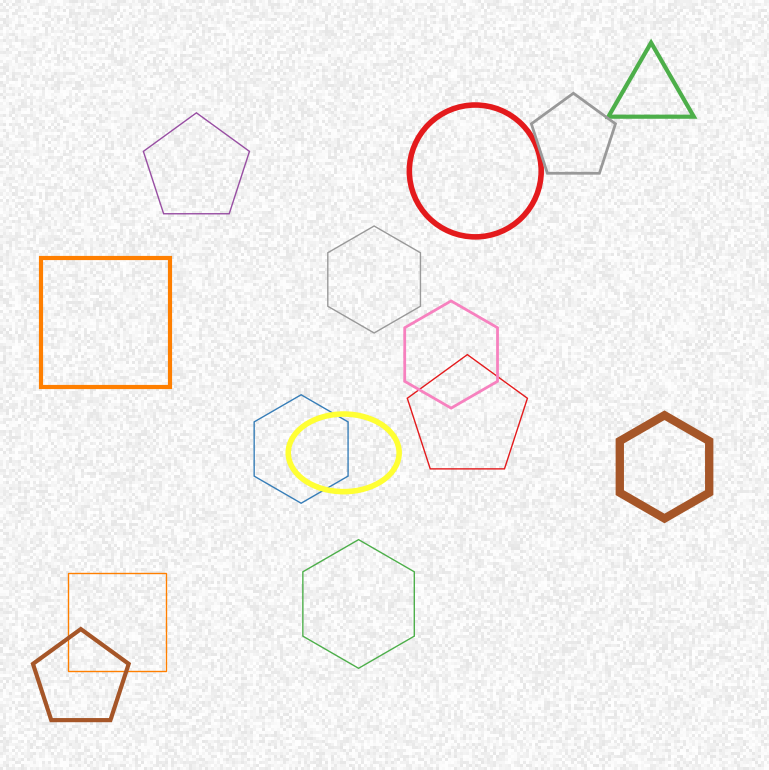[{"shape": "pentagon", "thickness": 0.5, "radius": 0.41, "center": [0.607, 0.457]}, {"shape": "circle", "thickness": 2, "radius": 0.43, "center": [0.617, 0.778]}, {"shape": "hexagon", "thickness": 0.5, "radius": 0.35, "center": [0.391, 0.417]}, {"shape": "triangle", "thickness": 1.5, "radius": 0.32, "center": [0.846, 0.88]}, {"shape": "hexagon", "thickness": 0.5, "radius": 0.42, "center": [0.466, 0.216]}, {"shape": "pentagon", "thickness": 0.5, "radius": 0.36, "center": [0.255, 0.781]}, {"shape": "square", "thickness": 1.5, "radius": 0.42, "center": [0.137, 0.581]}, {"shape": "square", "thickness": 0.5, "radius": 0.32, "center": [0.152, 0.192]}, {"shape": "oval", "thickness": 2, "radius": 0.36, "center": [0.446, 0.412]}, {"shape": "hexagon", "thickness": 3, "radius": 0.34, "center": [0.863, 0.394]}, {"shape": "pentagon", "thickness": 1.5, "radius": 0.33, "center": [0.105, 0.118]}, {"shape": "hexagon", "thickness": 1, "radius": 0.35, "center": [0.586, 0.54]}, {"shape": "pentagon", "thickness": 1, "radius": 0.29, "center": [0.745, 0.821]}, {"shape": "hexagon", "thickness": 0.5, "radius": 0.35, "center": [0.486, 0.637]}]